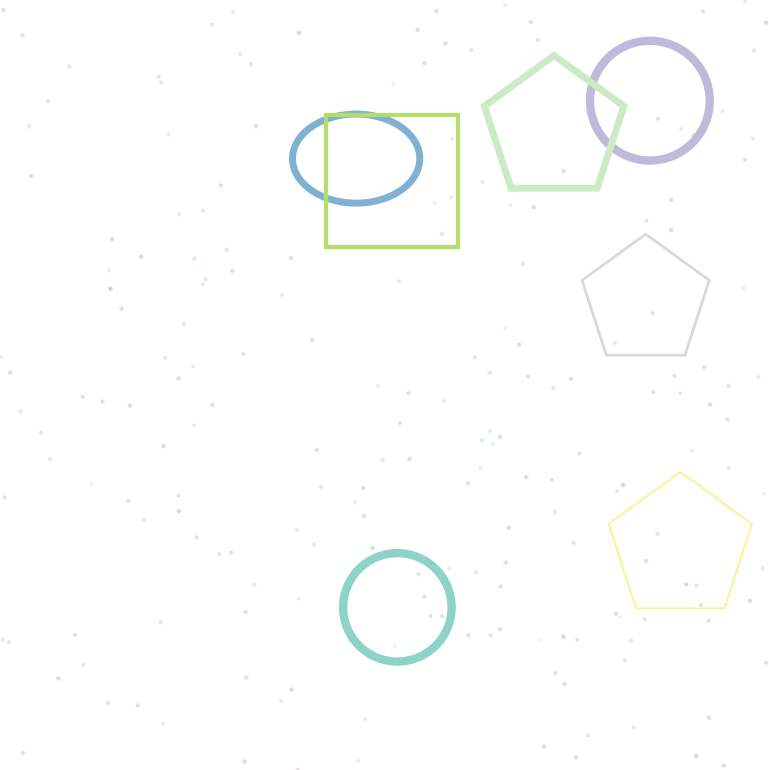[{"shape": "circle", "thickness": 3, "radius": 0.35, "center": [0.516, 0.211]}, {"shape": "circle", "thickness": 3, "radius": 0.39, "center": [0.844, 0.869]}, {"shape": "oval", "thickness": 2.5, "radius": 0.41, "center": [0.463, 0.794]}, {"shape": "square", "thickness": 1.5, "radius": 0.43, "center": [0.51, 0.765]}, {"shape": "pentagon", "thickness": 1, "radius": 0.43, "center": [0.839, 0.609]}, {"shape": "pentagon", "thickness": 2.5, "radius": 0.48, "center": [0.72, 0.833]}, {"shape": "pentagon", "thickness": 0.5, "radius": 0.49, "center": [0.883, 0.289]}]